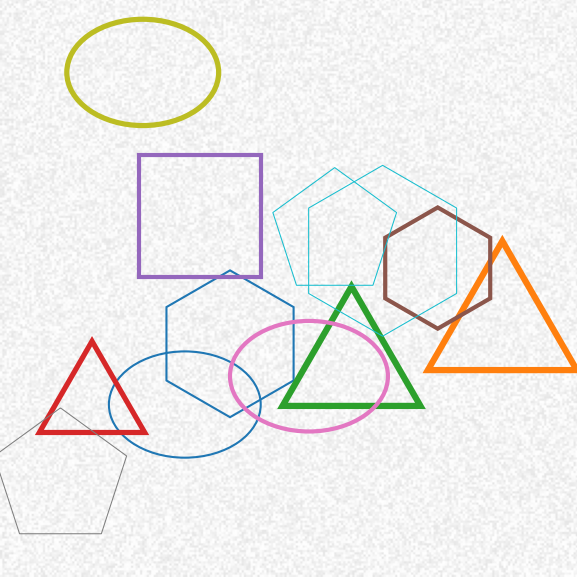[{"shape": "hexagon", "thickness": 1, "radius": 0.64, "center": [0.398, 0.404]}, {"shape": "oval", "thickness": 1, "radius": 0.66, "center": [0.32, 0.299]}, {"shape": "triangle", "thickness": 3, "radius": 0.74, "center": [0.87, 0.433]}, {"shape": "triangle", "thickness": 3, "radius": 0.69, "center": [0.609, 0.365]}, {"shape": "triangle", "thickness": 2.5, "radius": 0.53, "center": [0.159, 0.303]}, {"shape": "square", "thickness": 2, "radius": 0.53, "center": [0.346, 0.625]}, {"shape": "hexagon", "thickness": 2, "radius": 0.52, "center": [0.758, 0.535]}, {"shape": "oval", "thickness": 2, "radius": 0.68, "center": [0.535, 0.348]}, {"shape": "pentagon", "thickness": 0.5, "radius": 0.6, "center": [0.105, 0.172]}, {"shape": "oval", "thickness": 2.5, "radius": 0.66, "center": [0.247, 0.874]}, {"shape": "hexagon", "thickness": 0.5, "radius": 0.74, "center": [0.663, 0.565]}, {"shape": "pentagon", "thickness": 0.5, "radius": 0.56, "center": [0.58, 0.596]}]